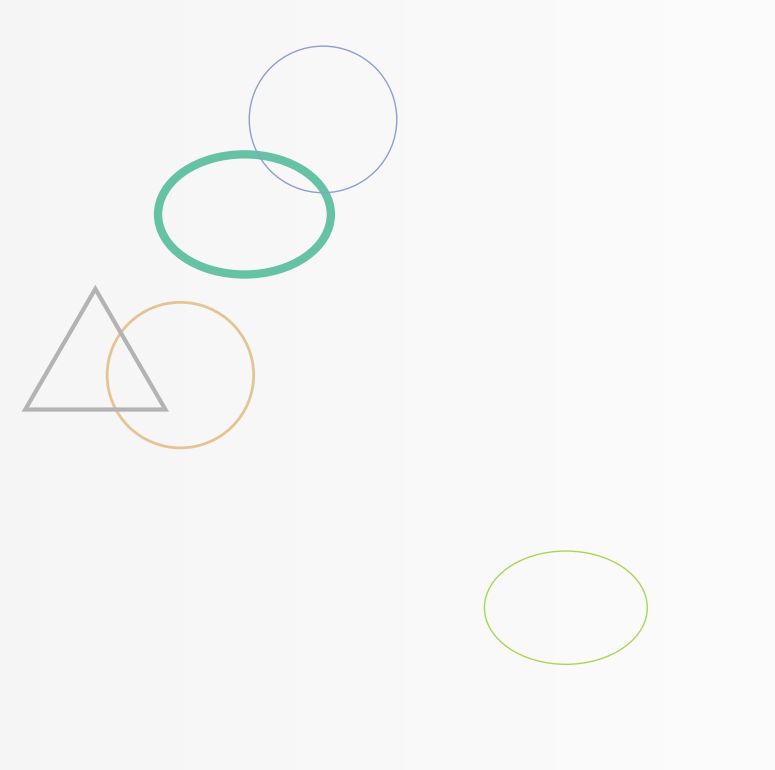[{"shape": "oval", "thickness": 3, "radius": 0.56, "center": [0.315, 0.722]}, {"shape": "circle", "thickness": 0.5, "radius": 0.48, "center": [0.417, 0.845]}, {"shape": "oval", "thickness": 0.5, "radius": 0.53, "center": [0.73, 0.211]}, {"shape": "circle", "thickness": 1, "radius": 0.47, "center": [0.233, 0.513]}, {"shape": "triangle", "thickness": 1.5, "radius": 0.52, "center": [0.123, 0.52]}]